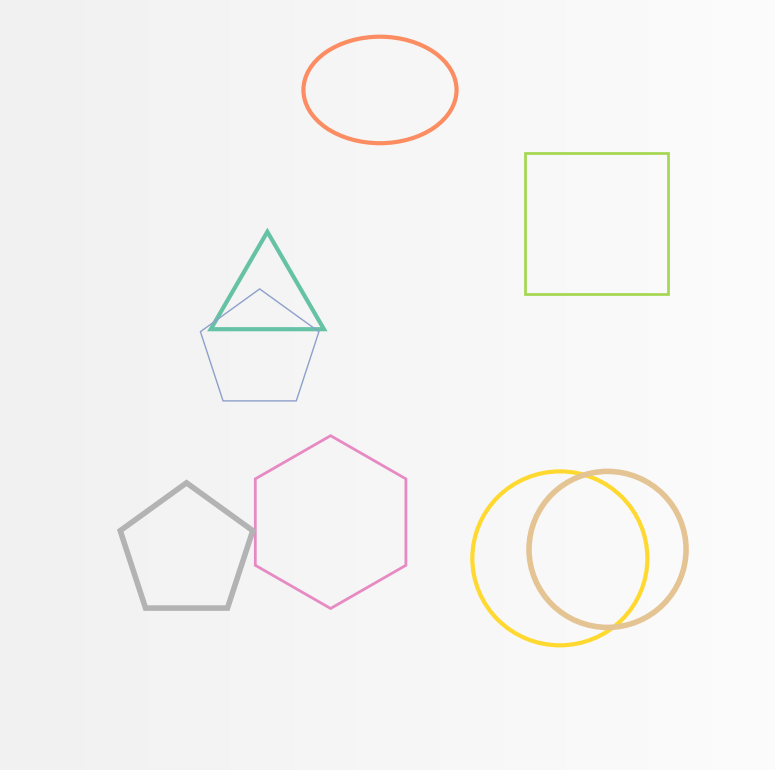[{"shape": "triangle", "thickness": 1.5, "radius": 0.42, "center": [0.345, 0.615]}, {"shape": "oval", "thickness": 1.5, "radius": 0.49, "center": [0.49, 0.883]}, {"shape": "pentagon", "thickness": 0.5, "radius": 0.4, "center": [0.335, 0.544]}, {"shape": "hexagon", "thickness": 1, "radius": 0.56, "center": [0.427, 0.322]}, {"shape": "square", "thickness": 1, "radius": 0.46, "center": [0.77, 0.71]}, {"shape": "circle", "thickness": 1.5, "radius": 0.56, "center": [0.722, 0.275]}, {"shape": "circle", "thickness": 2, "radius": 0.51, "center": [0.784, 0.286]}, {"shape": "pentagon", "thickness": 2, "radius": 0.45, "center": [0.241, 0.283]}]